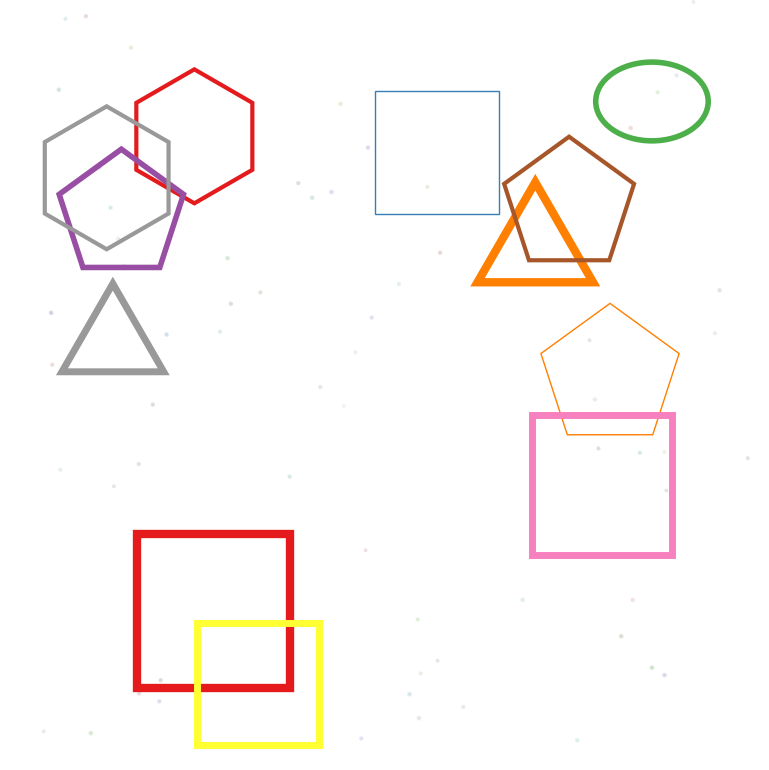[{"shape": "square", "thickness": 3, "radius": 0.5, "center": [0.277, 0.207]}, {"shape": "hexagon", "thickness": 1.5, "radius": 0.43, "center": [0.252, 0.823]}, {"shape": "square", "thickness": 0.5, "radius": 0.4, "center": [0.568, 0.802]}, {"shape": "oval", "thickness": 2, "radius": 0.37, "center": [0.847, 0.868]}, {"shape": "pentagon", "thickness": 2, "radius": 0.42, "center": [0.158, 0.721]}, {"shape": "pentagon", "thickness": 0.5, "radius": 0.47, "center": [0.792, 0.512]}, {"shape": "triangle", "thickness": 3, "radius": 0.43, "center": [0.695, 0.677]}, {"shape": "square", "thickness": 2.5, "radius": 0.4, "center": [0.335, 0.112]}, {"shape": "pentagon", "thickness": 1.5, "radius": 0.44, "center": [0.739, 0.734]}, {"shape": "square", "thickness": 2.5, "radius": 0.46, "center": [0.782, 0.37]}, {"shape": "triangle", "thickness": 2.5, "radius": 0.38, "center": [0.147, 0.555]}, {"shape": "hexagon", "thickness": 1.5, "radius": 0.46, "center": [0.139, 0.769]}]